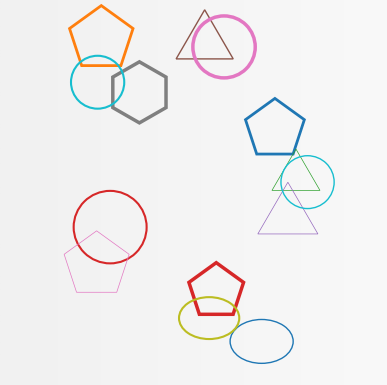[{"shape": "oval", "thickness": 1, "radius": 0.41, "center": [0.675, 0.113]}, {"shape": "pentagon", "thickness": 2, "radius": 0.4, "center": [0.709, 0.664]}, {"shape": "pentagon", "thickness": 2, "radius": 0.43, "center": [0.261, 0.899]}, {"shape": "triangle", "thickness": 0.5, "radius": 0.36, "center": [0.764, 0.541]}, {"shape": "circle", "thickness": 1.5, "radius": 0.47, "center": [0.284, 0.41]}, {"shape": "pentagon", "thickness": 2.5, "radius": 0.37, "center": [0.558, 0.244]}, {"shape": "triangle", "thickness": 0.5, "radius": 0.45, "center": [0.743, 0.437]}, {"shape": "triangle", "thickness": 1, "radius": 0.43, "center": [0.528, 0.89]}, {"shape": "pentagon", "thickness": 0.5, "radius": 0.44, "center": [0.249, 0.312]}, {"shape": "circle", "thickness": 2.5, "radius": 0.4, "center": [0.578, 0.878]}, {"shape": "hexagon", "thickness": 2.5, "radius": 0.4, "center": [0.36, 0.76]}, {"shape": "oval", "thickness": 1.5, "radius": 0.39, "center": [0.54, 0.174]}, {"shape": "circle", "thickness": 1.5, "radius": 0.34, "center": [0.252, 0.786]}, {"shape": "circle", "thickness": 1, "radius": 0.34, "center": [0.794, 0.527]}]